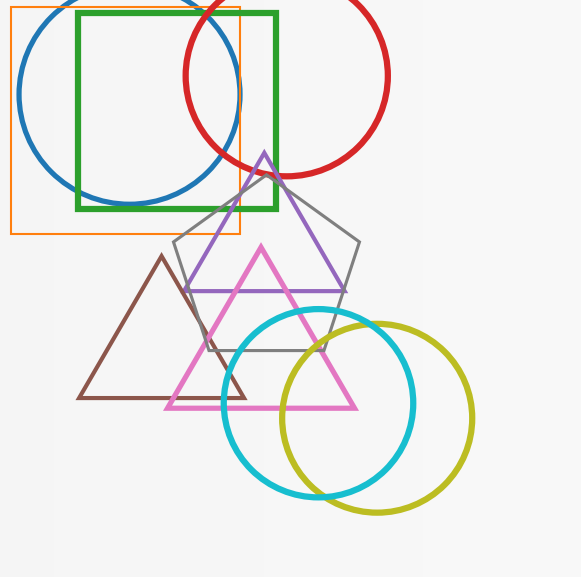[{"shape": "circle", "thickness": 2.5, "radius": 0.95, "center": [0.223, 0.836]}, {"shape": "square", "thickness": 1, "radius": 0.99, "center": [0.216, 0.791]}, {"shape": "square", "thickness": 3, "radius": 0.85, "center": [0.304, 0.807]}, {"shape": "circle", "thickness": 3, "radius": 0.87, "center": [0.493, 0.868]}, {"shape": "triangle", "thickness": 2, "radius": 0.8, "center": [0.455, 0.575]}, {"shape": "triangle", "thickness": 2, "radius": 0.82, "center": [0.278, 0.392]}, {"shape": "triangle", "thickness": 2.5, "radius": 0.93, "center": [0.449, 0.385]}, {"shape": "pentagon", "thickness": 1.5, "radius": 0.84, "center": [0.458, 0.528]}, {"shape": "circle", "thickness": 3, "radius": 0.82, "center": [0.649, 0.275]}, {"shape": "circle", "thickness": 3, "radius": 0.82, "center": [0.548, 0.301]}]